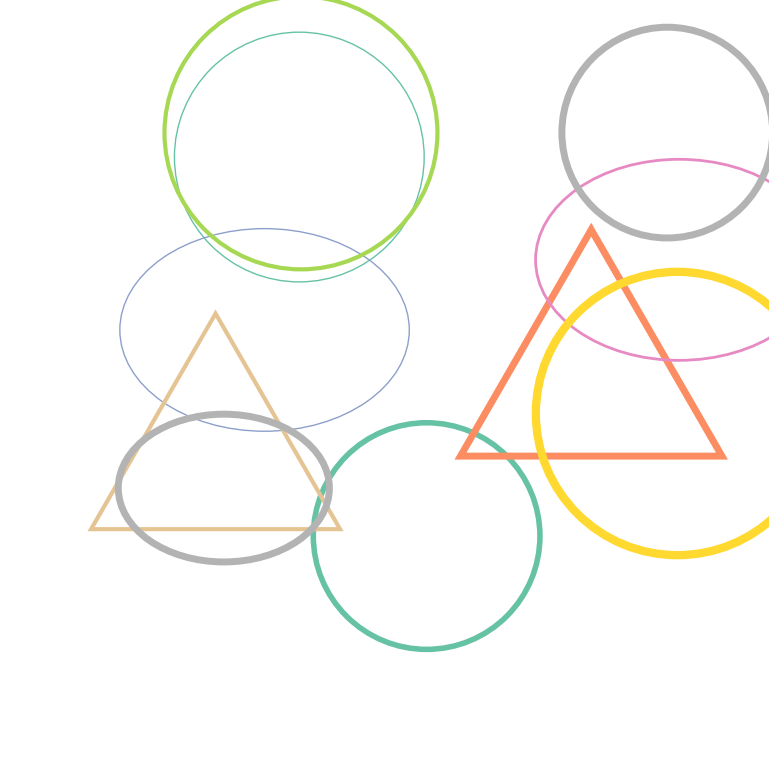[{"shape": "circle", "thickness": 2, "radius": 0.74, "center": [0.554, 0.304]}, {"shape": "circle", "thickness": 0.5, "radius": 0.81, "center": [0.389, 0.796]}, {"shape": "triangle", "thickness": 2.5, "radius": 0.98, "center": [0.768, 0.506]}, {"shape": "oval", "thickness": 0.5, "radius": 0.94, "center": [0.344, 0.572]}, {"shape": "oval", "thickness": 1, "radius": 0.93, "center": [0.882, 0.663]}, {"shape": "circle", "thickness": 1.5, "radius": 0.89, "center": [0.391, 0.827]}, {"shape": "circle", "thickness": 3, "radius": 0.92, "center": [0.88, 0.463]}, {"shape": "triangle", "thickness": 1.5, "radius": 0.93, "center": [0.28, 0.406]}, {"shape": "oval", "thickness": 2.5, "radius": 0.69, "center": [0.291, 0.366]}, {"shape": "circle", "thickness": 2.5, "radius": 0.68, "center": [0.867, 0.828]}]